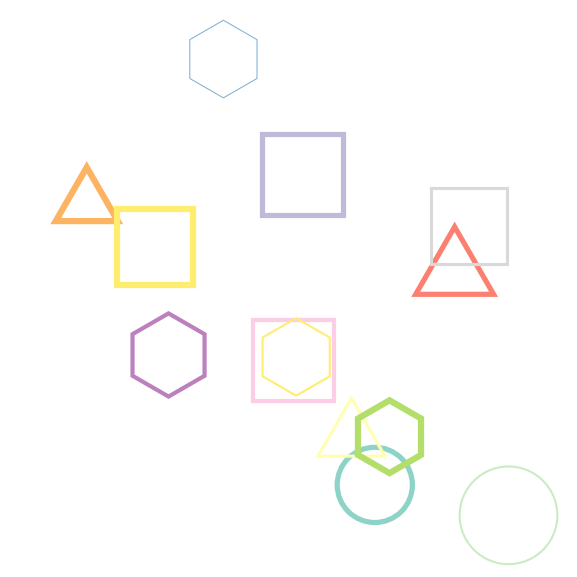[{"shape": "circle", "thickness": 2.5, "radius": 0.33, "center": [0.649, 0.159]}, {"shape": "triangle", "thickness": 1.5, "radius": 0.34, "center": [0.609, 0.243]}, {"shape": "square", "thickness": 2.5, "radius": 0.35, "center": [0.524, 0.696]}, {"shape": "triangle", "thickness": 2.5, "radius": 0.39, "center": [0.787, 0.528]}, {"shape": "hexagon", "thickness": 0.5, "radius": 0.34, "center": [0.387, 0.897]}, {"shape": "triangle", "thickness": 3, "radius": 0.31, "center": [0.15, 0.647]}, {"shape": "hexagon", "thickness": 3, "radius": 0.32, "center": [0.674, 0.243]}, {"shape": "square", "thickness": 2, "radius": 0.35, "center": [0.508, 0.375]}, {"shape": "square", "thickness": 1.5, "radius": 0.33, "center": [0.812, 0.608]}, {"shape": "hexagon", "thickness": 2, "radius": 0.36, "center": [0.292, 0.384]}, {"shape": "circle", "thickness": 1, "radius": 0.42, "center": [0.881, 0.107]}, {"shape": "hexagon", "thickness": 1, "radius": 0.34, "center": [0.513, 0.381]}, {"shape": "square", "thickness": 3, "radius": 0.33, "center": [0.268, 0.571]}]